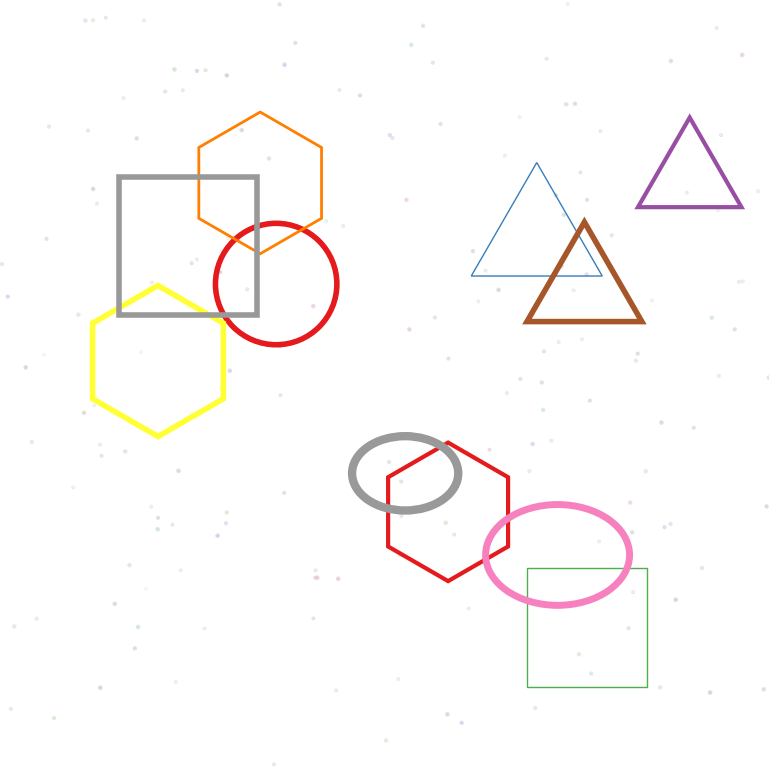[{"shape": "circle", "thickness": 2, "radius": 0.39, "center": [0.359, 0.631]}, {"shape": "hexagon", "thickness": 1.5, "radius": 0.45, "center": [0.582, 0.335]}, {"shape": "triangle", "thickness": 0.5, "radius": 0.49, "center": [0.697, 0.691]}, {"shape": "square", "thickness": 0.5, "radius": 0.39, "center": [0.763, 0.185]}, {"shape": "triangle", "thickness": 1.5, "radius": 0.39, "center": [0.896, 0.77]}, {"shape": "hexagon", "thickness": 1, "radius": 0.46, "center": [0.338, 0.762]}, {"shape": "hexagon", "thickness": 2, "radius": 0.49, "center": [0.205, 0.531]}, {"shape": "triangle", "thickness": 2, "radius": 0.43, "center": [0.759, 0.625]}, {"shape": "oval", "thickness": 2.5, "radius": 0.47, "center": [0.724, 0.279]}, {"shape": "square", "thickness": 2, "radius": 0.45, "center": [0.244, 0.681]}, {"shape": "oval", "thickness": 3, "radius": 0.34, "center": [0.526, 0.385]}]